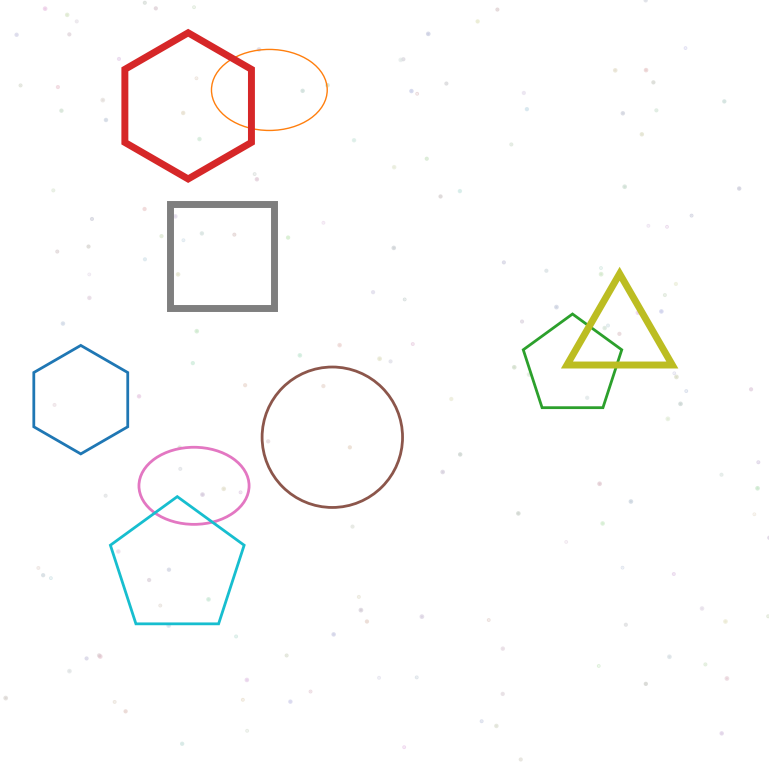[{"shape": "hexagon", "thickness": 1, "radius": 0.35, "center": [0.105, 0.481]}, {"shape": "oval", "thickness": 0.5, "radius": 0.38, "center": [0.35, 0.883]}, {"shape": "pentagon", "thickness": 1, "radius": 0.34, "center": [0.744, 0.525]}, {"shape": "hexagon", "thickness": 2.5, "radius": 0.47, "center": [0.244, 0.862]}, {"shape": "circle", "thickness": 1, "radius": 0.46, "center": [0.432, 0.432]}, {"shape": "oval", "thickness": 1, "radius": 0.36, "center": [0.252, 0.369]}, {"shape": "square", "thickness": 2.5, "radius": 0.34, "center": [0.289, 0.668]}, {"shape": "triangle", "thickness": 2.5, "radius": 0.4, "center": [0.805, 0.565]}, {"shape": "pentagon", "thickness": 1, "radius": 0.46, "center": [0.23, 0.264]}]